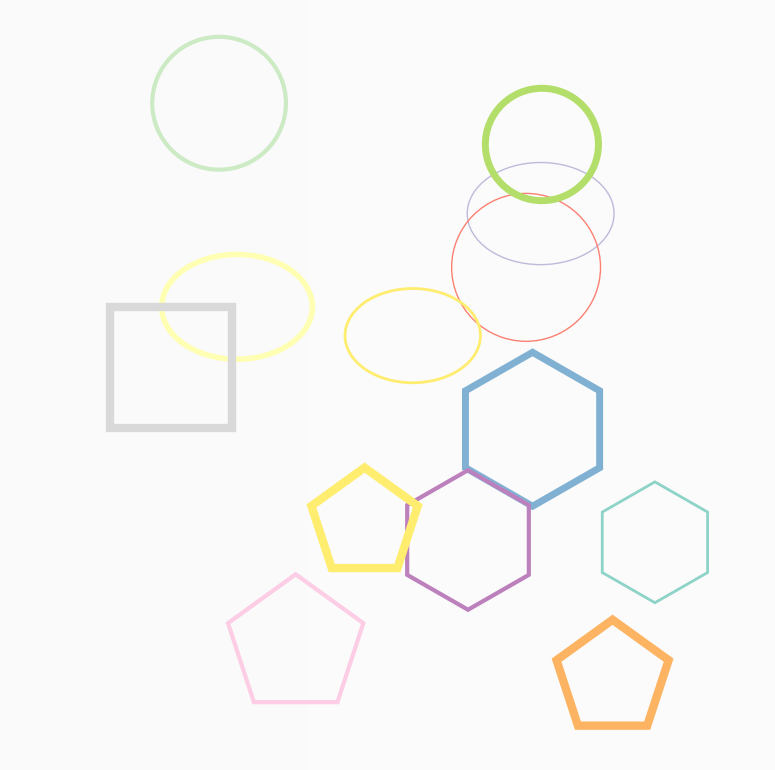[{"shape": "hexagon", "thickness": 1, "radius": 0.39, "center": [0.845, 0.296]}, {"shape": "oval", "thickness": 2, "radius": 0.49, "center": [0.306, 0.602]}, {"shape": "oval", "thickness": 0.5, "radius": 0.47, "center": [0.698, 0.723]}, {"shape": "circle", "thickness": 0.5, "radius": 0.48, "center": [0.679, 0.653]}, {"shape": "hexagon", "thickness": 2.5, "radius": 0.5, "center": [0.687, 0.443]}, {"shape": "pentagon", "thickness": 3, "radius": 0.38, "center": [0.79, 0.119]}, {"shape": "circle", "thickness": 2.5, "radius": 0.36, "center": [0.699, 0.812]}, {"shape": "pentagon", "thickness": 1.5, "radius": 0.46, "center": [0.382, 0.162]}, {"shape": "square", "thickness": 3, "radius": 0.39, "center": [0.221, 0.523]}, {"shape": "hexagon", "thickness": 1.5, "radius": 0.45, "center": [0.604, 0.299]}, {"shape": "circle", "thickness": 1.5, "radius": 0.43, "center": [0.283, 0.866]}, {"shape": "oval", "thickness": 1, "radius": 0.44, "center": [0.533, 0.564]}, {"shape": "pentagon", "thickness": 3, "radius": 0.36, "center": [0.47, 0.321]}]